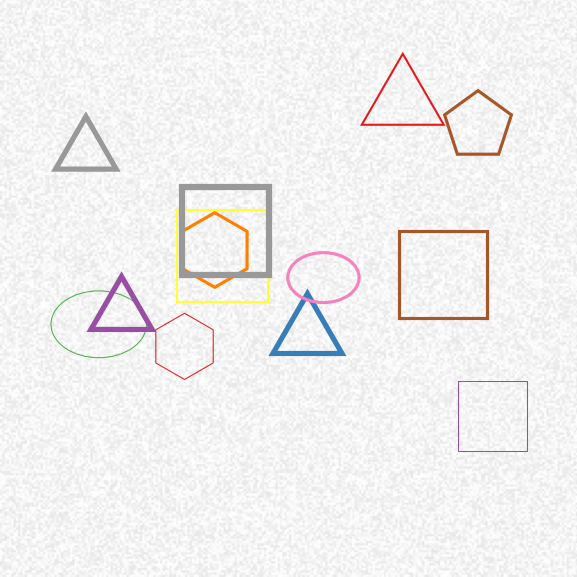[{"shape": "triangle", "thickness": 1, "radius": 0.41, "center": [0.697, 0.824]}, {"shape": "hexagon", "thickness": 0.5, "radius": 0.29, "center": [0.32, 0.399]}, {"shape": "triangle", "thickness": 2.5, "radius": 0.35, "center": [0.532, 0.422]}, {"shape": "oval", "thickness": 0.5, "radius": 0.41, "center": [0.171, 0.438]}, {"shape": "square", "thickness": 0.5, "radius": 0.3, "center": [0.853, 0.279]}, {"shape": "triangle", "thickness": 2.5, "radius": 0.31, "center": [0.21, 0.459]}, {"shape": "hexagon", "thickness": 1.5, "radius": 0.32, "center": [0.372, 0.566]}, {"shape": "square", "thickness": 1, "radius": 0.4, "center": [0.385, 0.556]}, {"shape": "square", "thickness": 1.5, "radius": 0.38, "center": [0.768, 0.524]}, {"shape": "pentagon", "thickness": 1.5, "radius": 0.3, "center": [0.828, 0.781]}, {"shape": "oval", "thickness": 1.5, "radius": 0.31, "center": [0.56, 0.518]}, {"shape": "triangle", "thickness": 2.5, "radius": 0.3, "center": [0.149, 0.737]}, {"shape": "square", "thickness": 3, "radius": 0.38, "center": [0.391, 0.599]}]